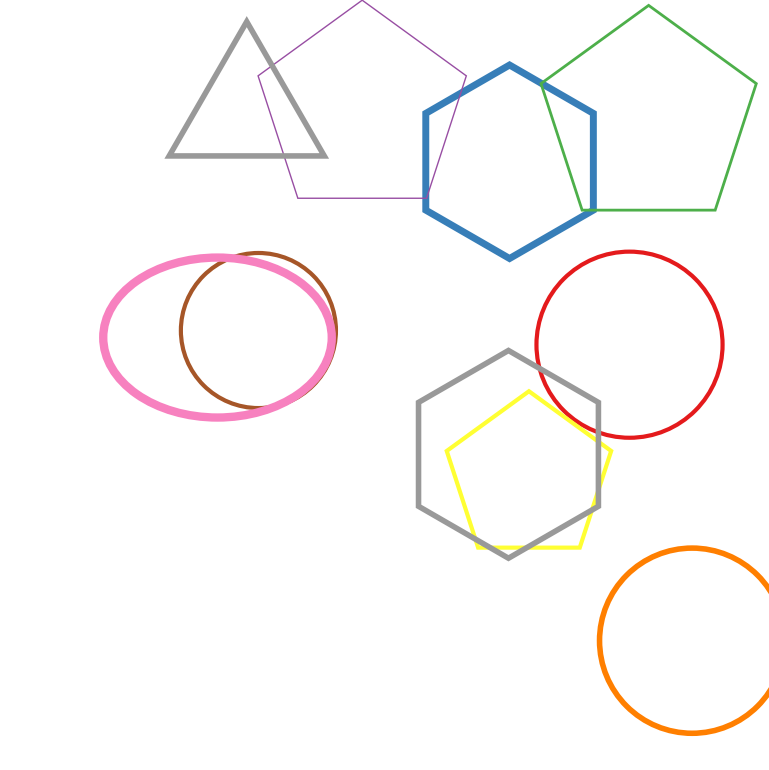[{"shape": "circle", "thickness": 1.5, "radius": 0.6, "center": [0.818, 0.552]}, {"shape": "hexagon", "thickness": 2.5, "radius": 0.63, "center": [0.662, 0.79]}, {"shape": "pentagon", "thickness": 1, "radius": 0.73, "center": [0.842, 0.846]}, {"shape": "pentagon", "thickness": 0.5, "radius": 0.71, "center": [0.47, 0.858]}, {"shape": "circle", "thickness": 2, "radius": 0.6, "center": [0.899, 0.168]}, {"shape": "pentagon", "thickness": 1.5, "radius": 0.56, "center": [0.687, 0.38]}, {"shape": "circle", "thickness": 1.5, "radius": 0.5, "center": [0.336, 0.571]}, {"shape": "oval", "thickness": 3, "radius": 0.74, "center": [0.282, 0.562]}, {"shape": "hexagon", "thickness": 2, "radius": 0.67, "center": [0.66, 0.41]}, {"shape": "triangle", "thickness": 2, "radius": 0.58, "center": [0.32, 0.856]}]